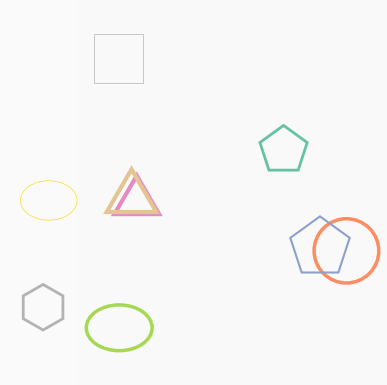[{"shape": "pentagon", "thickness": 2, "radius": 0.32, "center": [0.732, 0.61]}, {"shape": "circle", "thickness": 2.5, "radius": 0.42, "center": [0.894, 0.348]}, {"shape": "pentagon", "thickness": 1.5, "radius": 0.4, "center": [0.826, 0.357]}, {"shape": "triangle", "thickness": 3, "radius": 0.33, "center": [0.353, 0.477]}, {"shape": "oval", "thickness": 2.5, "radius": 0.42, "center": [0.308, 0.149]}, {"shape": "oval", "thickness": 0.5, "radius": 0.37, "center": [0.126, 0.479]}, {"shape": "triangle", "thickness": 3, "radius": 0.37, "center": [0.34, 0.486]}, {"shape": "square", "thickness": 0.5, "radius": 0.32, "center": [0.306, 0.847]}, {"shape": "hexagon", "thickness": 2, "radius": 0.3, "center": [0.111, 0.202]}]